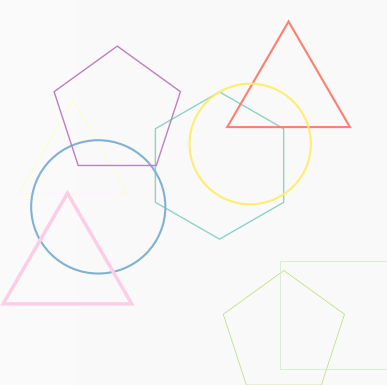[{"shape": "hexagon", "thickness": 1, "radius": 0.96, "center": [0.567, 0.57]}, {"shape": "triangle", "thickness": 0.5, "radius": 0.81, "center": [0.189, 0.578]}, {"shape": "triangle", "thickness": 1.5, "radius": 0.91, "center": [0.745, 0.761]}, {"shape": "circle", "thickness": 1.5, "radius": 0.87, "center": [0.254, 0.463]}, {"shape": "pentagon", "thickness": 0.5, "radius": 0.82, "center": [0.733, 0.133]}, {"shape": "triangle", "thickness": 2.5, "radius": 0.96, "center": [0.174, 0.307]}, {"shape": "pentagon", "thickness": 1, "radius": 0.86, "center": [0.303, 0.709]}, {"shape": "square", "thickness": 0.5, "radius": 0.7, "center": [0.862, 0.182]}, {"shape": "circle", "thickness": 1.5, "radius": 0.78, "center": [0.646, 0.626]}]